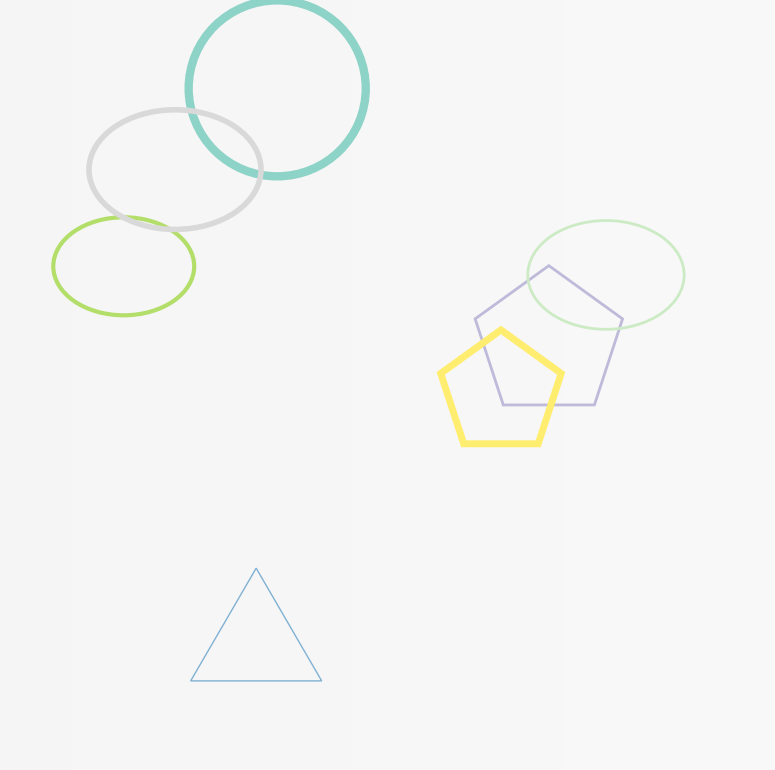[{"shape": "circle", "thickness": 3, "radius": 0.57, "center": [0.358, 0.885]}, {"shape": "pentagon", "thickness": 1, "radius": 0.5, "center": [0.708, 0.555]}, {"shape": "triangle", "thickness": 0.5, "radius": 0.49, "center": [0.331, 0.165]}, {"shape": "oval", "thickness": 1.5, "radius": 0.45, "center": [0.16, 0.654]}, {"shape": "oval", "thickness": 2, "radius": 0.55, "center": [0.226, 0.78]}, {"shape": "oval", "thickness": 1, "radius": 0.5, "center": [0.782, 0.643]}, {"shape": "pentagon", "thickness": 2.5, "radius": 0.41, "center": [0.646, 0.49]}]